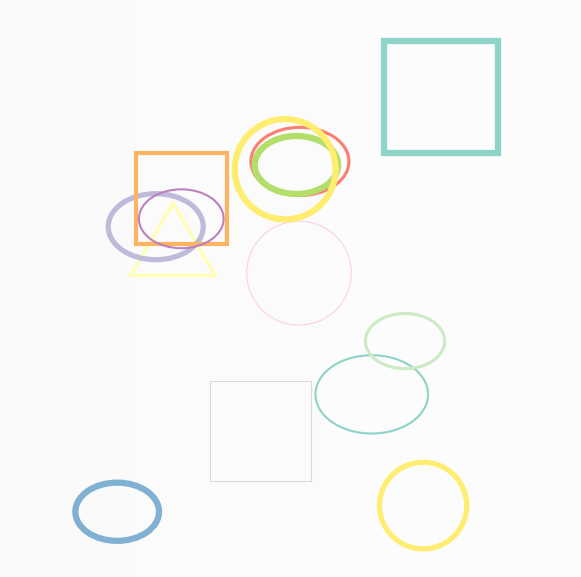[{"shape": "oval", "thickness": 1, "radius": 0.48, "center": [0.64, 0.316]}, {"shape": "square", "thickness": 3, "radius": 0.49, "center": [0.759, 0.831]}, {"shape": "triangle", "thickness": 1.5, "radius": 0.42, "center": [0.298, 0.564]}, {"shape": "oval", "thickness": 2.5, "radius": 0.41, "center": [0.268, 0.607]}, {"shape": "oval", "thickness": 1.5, "radius": 0.42, "center": [0.516, 0.72]}, {"shape": "oval", "thickness": 3, "radius": 0.36, "center": [0.202, 0.113]}, {"shape": "square", "thickness": 2, "radius": 0.39, "center": [0.312, 0.655]}, {"shape": "oval", "thickness": 3, "radius": 0.36, "center": [0.51, 0.714]}, {"shape": "circle", "thickness": 0.5, "radius": 0.45, "center": [0.514, 0.526]}, {"shape": "square", "thickness": 0.5, "radius": 0.43, "center": [0.448, 0.252]}, {"shape": "oval", "thickness": 1, "radius": 0.36, "center": [0.312, 0.62]}, {"shape": "oval", "thickness": 1.5, "radius": 0.34, "center": [0.697, 0.409]}, {"shape": "circle", "thickness": 2.5, "radius": 0.37, "center": [0.728, 0.124]}, {"shape": "circle", "thickness": 3, "radius": 0.43, "center": [0.491, 0.706]}]